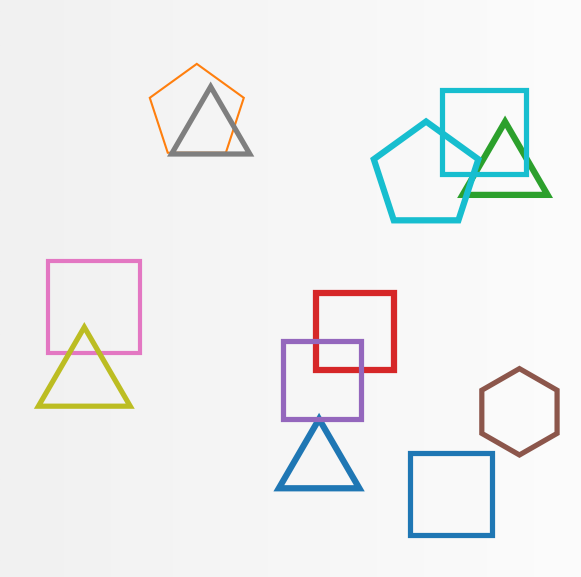[{"shape": "triangle", "thickness": 3, "radius": 0.4, "center": [0.549, 0.194]}, {"shape": "square", "thickness": 2.5, "radius": 0.35, "center": [0.776, 0.144]}, {"shape": "pentagon", "thickness": 1, "radius": 0.43, "center": [0.339, 0.803]}, {"shape": "triangle", "thickness": 3, "radius": 0.42, "center": [0.869, 0.704]}, {"shape": "square", "thickness": 3, "radius": 0.33, "center": [0.611, 0.425]}, {"shape": "square", "thickness": 2.5, "radius": 0.34, "center": [0.554, 0.341]}, {"shape": "hexagon", "thickness": 2.5, "radius": 0.37, "center": [0.894, 0.286]}, {"shape": "square", "thickness": 2, "radius": 0.4, "center": [0.161, 0.467]}, {"shape": "triangle", "thickness": 2.5, "radius": 0.39, "center": [0.362, 0.771]}, {"shape": "triangle", "thickness": 2.5, "radius": 0.46, "center": [0.145, 0.341]}, {"shape": "square", "thickness": 2.5, "radius": 0.36, "center": [0.832, 0.771]}, {"shape": "pentagon", "thickness": 3, "radius": 0.47, "center": [0.733, 0.694]}]